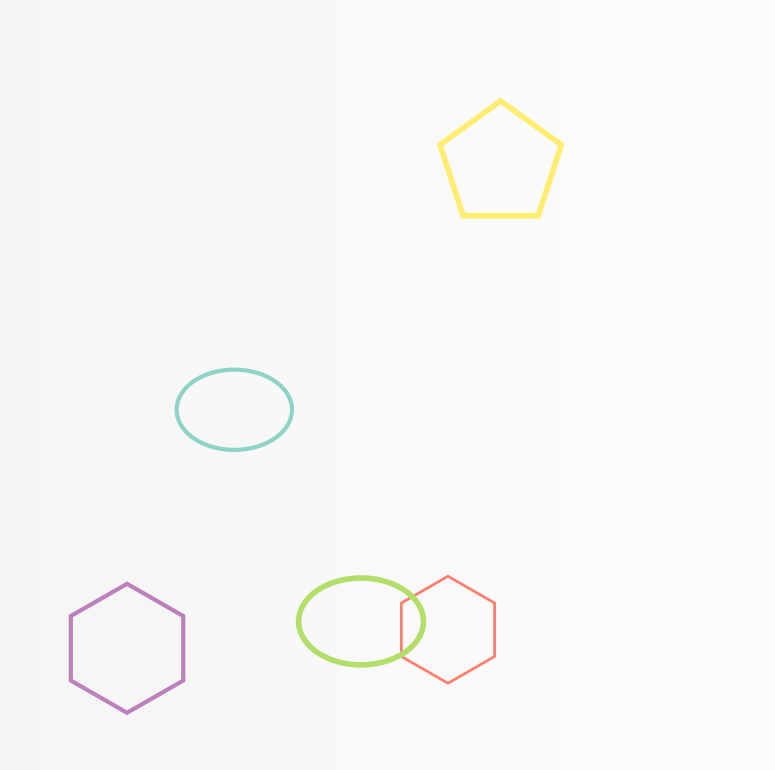[{"shape": "oval", "thickness": 1.5, "radius": 0.37, "center": [0.302, 0.468]}, {"shape": "hexagon", "thickness": 1, "radius": 0.35, "center": [0.578, 0.182]}, {"shape": "oval", "thickness": 2, "radius": 0.4, "center": [0.466, 0.193]}, {"shape": "hexagon", "thickness": 1.5, "radius": 0.42, "center": [0.164, 0.158]}, {"shape": "pentagon", "thickness": 2, "radius": 0.41, "center": [0.646, 0.787]}]